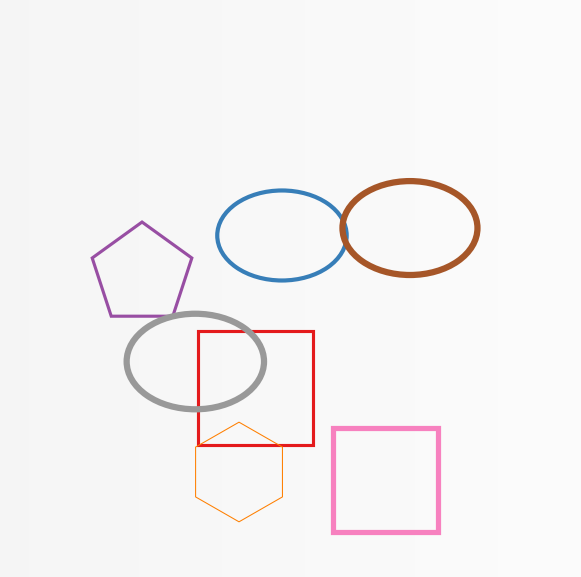[{"shape": "square", "thickness": 1.5, "radius": 0.49, "center": [0.44, 0.328]}, {"shape": "oval", "thickness": 2, "radius": 0.56, "center": [0.485, 0.591]}, {"shape": "pentagon", "thickness": 1.5, "radius": 0.45, "center": [0.244, 0.525]}, {"shape": "hexagon", "thickness": 0.5, "radius": 0.43, "center": [0.411, 0.182]}, {"shape": "oval", "thickness": 3, "radius": 0.58, "center": [0.705, 0.604]}, {"shape": "square", "thickness": 2.5, "radius": 0.45, "center": [0.663, 0.169]}, {"shape": "oval", "thickness": 3, "radius": 0.59, "center": [0.336, 0.373]}]